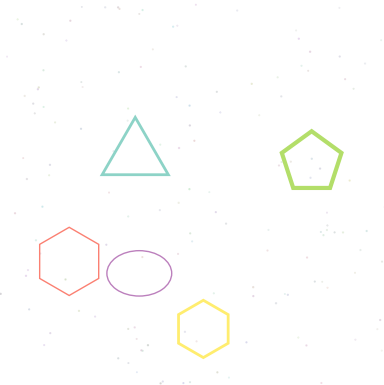[{"shape": "triangle", "thickness": 2, "radius": 0.5, "center": [0.351, 0.596]}, {"shape": "hexagon", "thickness": 1, "radius": 0.44, "center": [0.18, 0.321]}, {"shape": "pentagon", "thickness": 3, "radius": 0.41, "center": [0.809, 0.578]}, {"shape": "oval", "thickness": 1, "radius": 0.42, "center": [0.362, 0.29]}, {"shape": "hexagon", "thickness": 2, "radius": 0.37, "center": [0.528, 0.146]}]